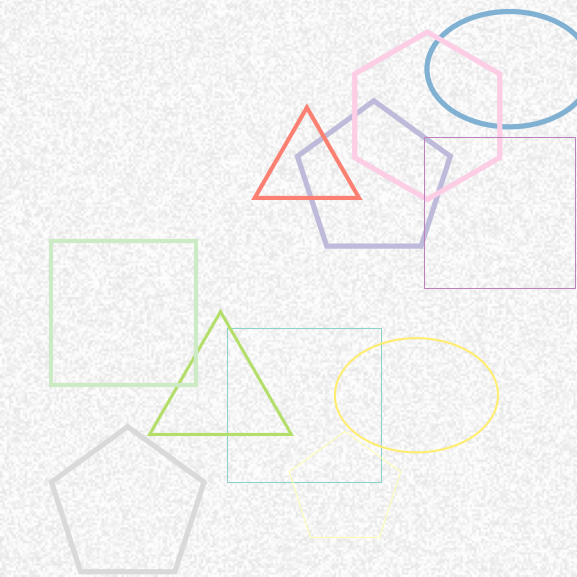[{"shape": "square", "thickness": 0.5, "radius": 0.67, "center": [0.526, 0.298]}, {"shape": "pentagon", "thickness": 0.5, "radius": 0.51, "center": [0.597, 0.151]}, {"shape": "pentagon", "thickness": 2.5, "radius": 0.7, "center": [0.647, 0.686]}, {"shape": "triangle", "thickness": 2, "radius": 0.52, "center": [0.531, 0.709]}, {"shape": "oval", "thickness": 2.5, "radius": 0.71, "center": [0.882, 0.879]}, {"shape": "triangle", "thickness": 1.5, "radius": 0.71, "center": [0.382, 0.318]}, {"shape": "hexagon", "thickness": 2.5, "radius": 0.72, "center": [0.74, 0.799]}, {"shape": "pentagon", "thickness": 2.5, "radius": 0.69, "center": [0.221, 0.121]}, {"shape": "square", "thickness": 0.5, "radius": 0.65, "center": [0.865, 0.632]}, {"shape": "square", "thickness": 2, "radius": 0.63, "center": [0.214, 0.457]}, {"shape": "oval", "thickness": 1, "radius": 0.71, "center": [0.721, 0.315]}]